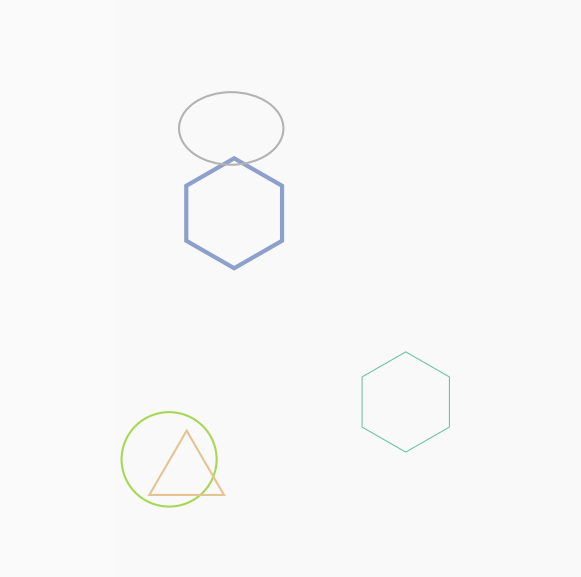[{"shape": "hexagon", "thickness": 0.5, "radius": 0.43, "center": [0.698, 0.303]}, {"shape": "hexagon", "thickness": 2, "radius": 0.48, "center": [0.403, 0.63]}, {"shape": "circle", "thickness": 1, "radius": 0.41, "center": [0.291, 0.204]}, {"shape": "triangle", "thickness": 1, "radius": 0.37, "center": [0.321, 0.179]}, {"shape": "oval", "thickness": 1, "radius": 0.45, "center": [0.398, 0.777]}]